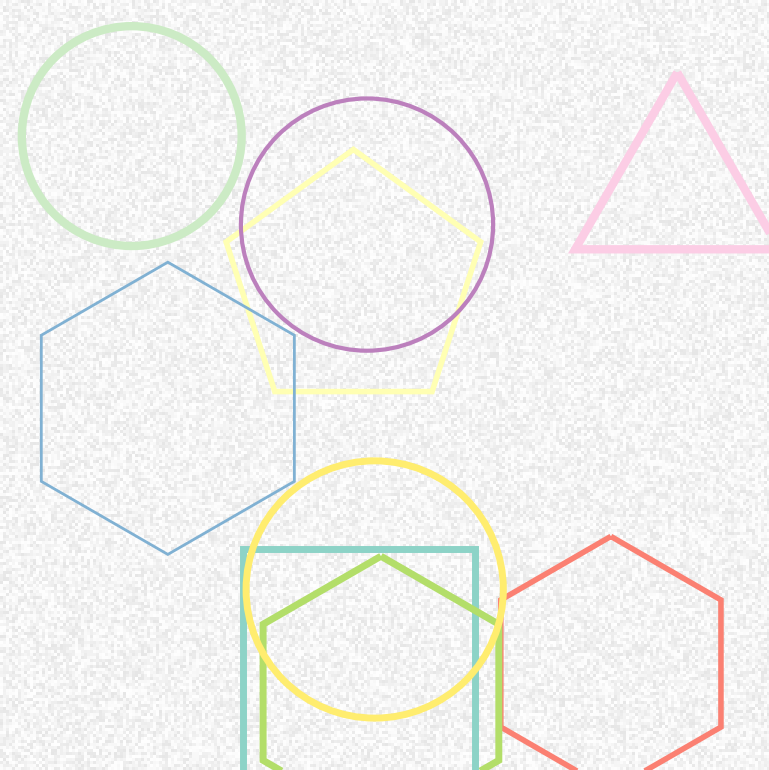[{"shape": "square", "thickness": 2.5, "radius": 0.75, "center": [0.466, 0.136]}, {"shape": "pentagon", "thickness": 2, "radius": 0.87, "center": [0.459, 0.632]}, {"shape": "hexagon", "thickness": 2, "radius": 0.83, "center": [0.793, 0.138]}, {"shape": "hexagon", "thickness": 1, "radius": 0.95, "center": [0.218, 0.47]}, {"shape": "hexagon", "thickness": 2.5, "radius": 0.88, "center": [0.495, 0.101]}, {"shape": "triangle", "thickness": 3, "radius": 0.77, "center": [0.88, 0.753]}, {"shape": "circle", "thickness": 1.5, "radius": 0.82, "center": [0.477, 0.708]}, {"shape": "circle", "thickness": 3, "radius": 0.71, "center": [0.171, 0.823]}, {"shape": "circle", "thickness": 2.5, "radius": 0.84, "center": [0.487, 0.234]}]